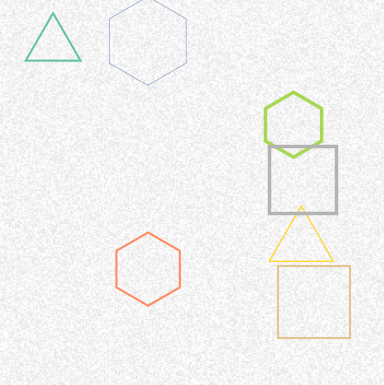[{"shape": "triangle", "thickness": 1.5, "radius": 0.41, "center": [0.138, 0.884]}, {"shape": "hexagon", "thickness": 1.5, "radius": 0.48, "center": [0.385, 0.301]}, {"shape": "hexagon", "thickness": 0.5, "radius": 0.58, "center": [0.384, 0.894]}, {"shape": "hexagon", "thickness": 2.5, "radius": 0.42, "center": [0.762, 0.676]}, {"shape": "triangle", "thickness": 1, "radius": 0.48, "center": [0.783, 0.369]}, {"shape": "square", "thickness": 1.5, "radius": 0.47, "center": [0.815, 0.215]}, {"shape": "square", "thickness": 2.5, "radius": 0.43, "center": [0.785, 0.533]}]